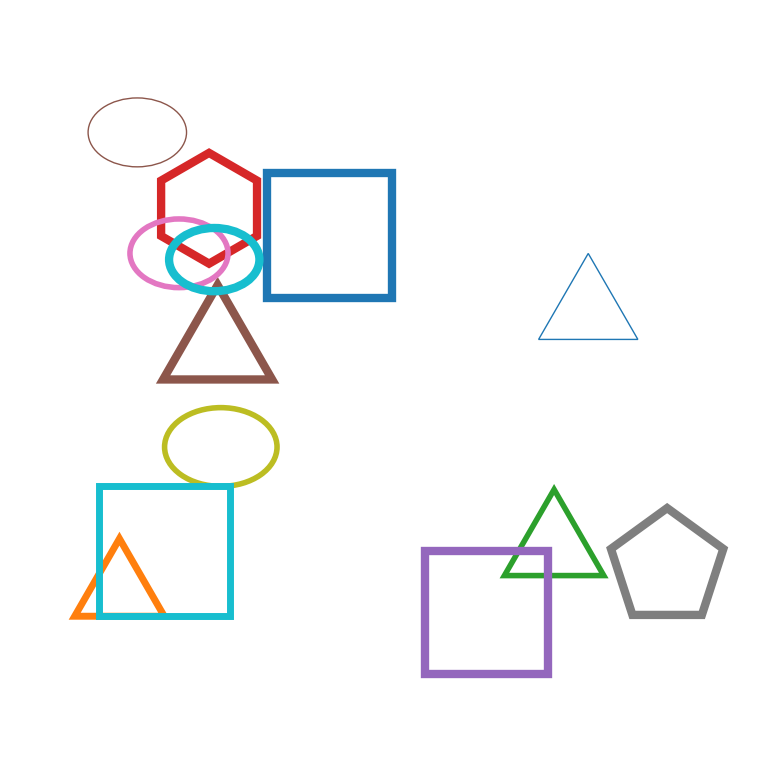[{"shape": "triangle", "thickness": 0.5, "radius": 0.37, "center": [0.764, 0.596]}, {"shape": "square", "thickness": 3, "radius": 0.41, "center": [0.428, 0.694]}, {"shape": "triangle", "thickness": 2.5, "radius": 0.34, "center": [0.155, 0.233]}, {"shape": "triangle", "thickness": 2, "radius": 0.37, "center": [0.72, 0.29]}, {"shape": "hexagon", "thickness": 3, "radius": 0.36, "center": [0.272, 0.73]}, {"shape": "square", "thickness": 3, "radius": 0.4, "center": [0.632, 0.205]}, {"shape": "oval", "thickness": 0.5, "radius": 0.32, "center": [0.178, 0.828]}, {"shape": "triangle", "thickness": 3, "radius": 0.41, "center": [0.283, 0.548]}, {"shape": "oval", "thickness": 2, "radius": 0.32, "center": [0.232, 0.671]}, {"shape": "pentagon", "thickness": 3, "radius": 0.38, "center": [0.866, 0.263]}, {"shape": "oval", "thickness": 2, "radius": 0.37, "center": [0.287, 0.419]}, {"shape": "square", "thickness": 2.5, "radius": 0.42, "center": [0.213, 0.284]}, {"shape": "oval", "thickness": 3, "radius": 0.29, "center": [0.278, 0.663]}]